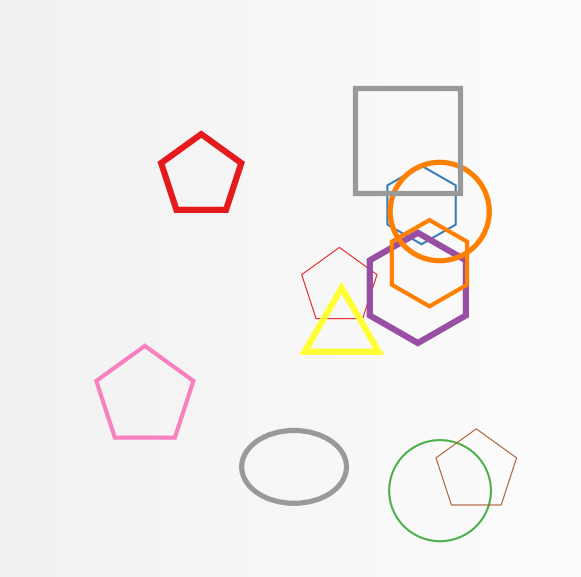[{"shape": "pentagon", "thickness": 3, "radius": 0.36, "center": [0.346, 0.694]}, {"shape": "pentagon", "thickness": 0.5, "radius": 0.34, "center": [0.584, 0.503]}, {"shape": "hexagon", "thickness": 1, "radius": 0.34, "center": [0.725, 0.644]}, {"shape": "circle", "thickness": 1, "radius": 0.44, "center": [0.757, 0.15]}, {"shape": "hexagon", "thickness": 3, "radius": 0.48, "center": [0.719, 0.501]}, {"shape": "hexagon", "thickness": 2, "radius": 0.37, "center": [0.739, 0.543]}, {"shape": "circle", "thickness": 2.5, "radius": 0.43, "center": [0.757, 0.633]}, {"shape": "triangle", "thickness": 3, "radius": 0.37, "center": [0.588, 0.427]}, {"shape": "pentagon", "thickness": 0.5, "radius": 0.36, "center": [0.819, 0.184]}, {"shape": "pentagon", "thickness": 2, "radius": 0.44, "center": [0.249, 0.312]}, {"shape": "square", "thickness": 2.5, "radius": 0.45, "center": [0.701, 0.756]}, {"shape": "oval", "thickness": 2.5, "radius": 0.45, "center": [0.506, 0.191]}]